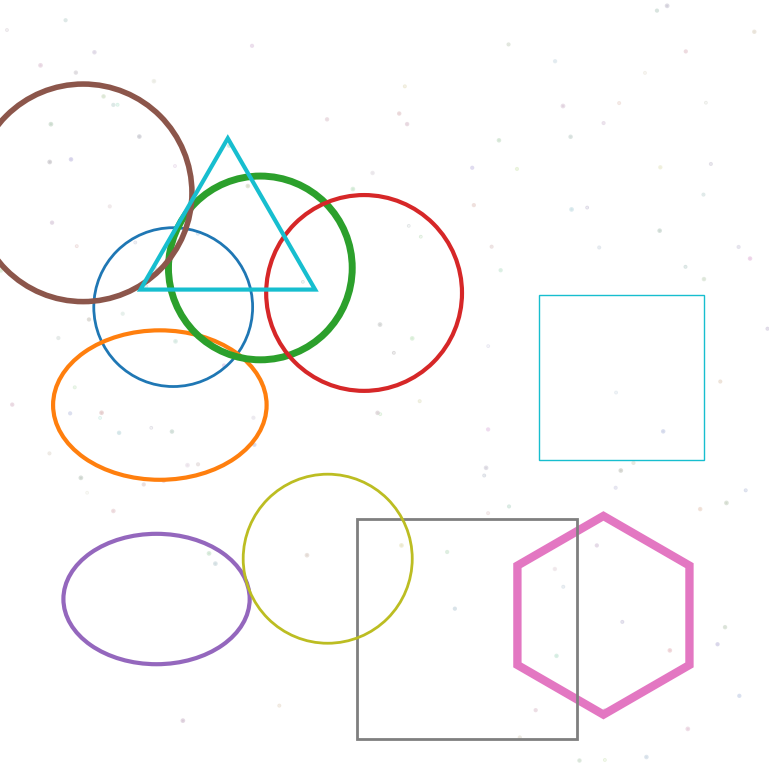[{"shape": "circle", "thickness": 1, "radius": 0.52, "center": [0.225, 0.601]}, {"shape": "oval", "thickness": 1.5, "radius": 0.69, "center": [0.208, 0.474]}, {"shape": "circle", "thickness": 2.5, "radius": 0.6, "center": [0.338, 0.652]}, {"shape": "circle", "thickness": 1.5, "radius": 0.64, "center": [0.473, 0.62]}, {"shape": "oval", "thickness": 1.5, "radius": 0.6, "center": [0.203, 0.222]}, {"shape": "circle", "thickness": 2, "radius": 0.71, "center": [0.108, 0.75]}, {"shape": "hexagon", "thickness": 3, "radius": 0.65, "center": [0.784, 0.201]}, {"shape": "square", "thickness": 1, "radius": 0.71, "center": [0.606, 0.183]}, {"shape": "circle", "thickness": 1, "radius": 0.55, "center": [0.426, 0.274]}, {"shape": "triangle", "thickness": 1.5, "radius": 0.65, "center": [0.296, 0.689]}, {"shape": "square", "thickness": 0.5, "radius": 0.54, "center": [0.807, 0.509]}]